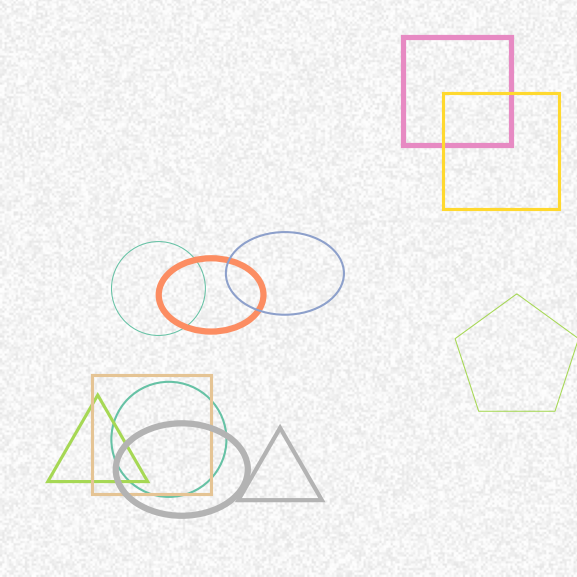[{"shape": "circle", "thickness": 0.5, "radius": 0.41, "center": [0.274, 0.5]}, {"shape": "circle", "thickness": 1, "radius": 0.5, "center": [0.292, 0.238]}, {"shape": "oval", "thickness": 3, "radius": 0.45, "center": [0.366, 0.488]}, {"shape": "oval", "thickness": 1, "radius": 0.51, "center": [0.493, 0.526]}, {"shape": "square", "thickness": 2.5, "radius": 0.47, "center": [0.791, 0.841]}, {"shape": "pentagon", "thickness": 0.5, "radius": 0.56, "center": [0.895, 0.378]}, {"shape": "triangle", "thickness": 1.5, "radius": 0.5, "center": [0.169, 0.215]}, {"shape": "square", "thickness": 1.5, "radius": 0.5, "center": [0.867, 0.738]}, {"shape": "square", "thickness": 1.5, "radius": 0.51, "center": [0.262, 0.247]}, {"shape": "oval", "thickness": 3, "radius": 0.57, "center": [0.315, 0.186]}, {"shape": "triangle", "thickness": 2, "radius": 0.42, "center": [0.485, 0.175]}]